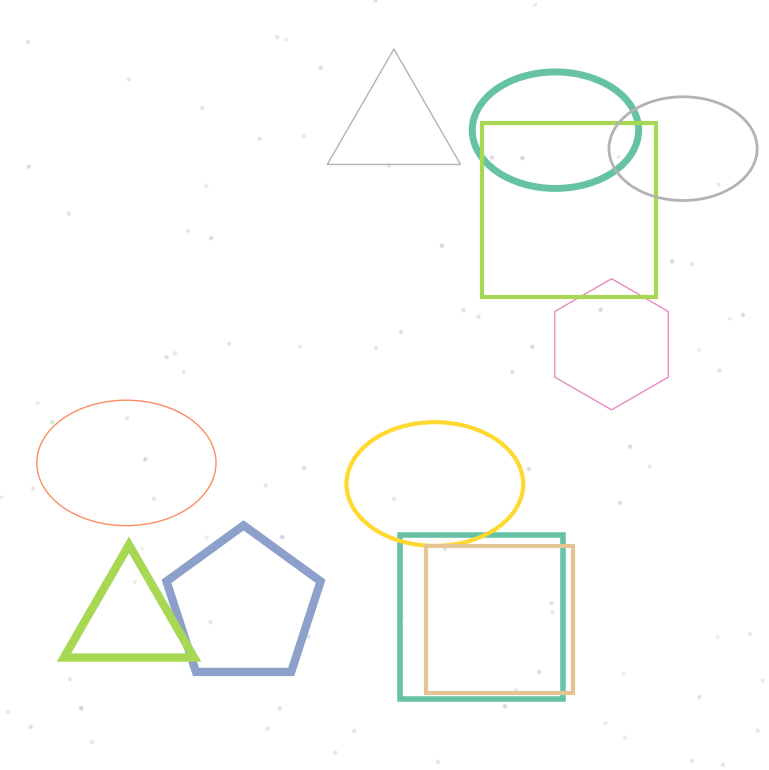[{"shape": "oval", "thickness": 2.5, "radius": 0.54, "center": [0.721, 0.831]}, {"shape": "square", "thickness": 2, "radius": 0.53, "center": [0.626, 0.199]}, {"shape": "oval", "thickness": 0.5, "radius": 0.58, "center": [0.164, 0.399]}, {"shape": "pentagon", "thickness": 3, "radius": 0.53, "center": [0.316, 0.212]}, {"shape": "hexagon", "thickness": 0.5, "radius": 0.43, "center": [0.794, 0.553]}, {"shape": "triangle", "thickness": 3, "radius": 0.49, "center": [0.168, 0.195]}, {"shape": "square", "thickness": 1.5, "radius": 0.57, "center": [0.739, 0.727]}, {"shape": "oval", "thickness": 1.5, "radius": 0.57, "center": [0.565, 0.371]}, {"shape": "square", "thickness": 1.5, "radius": 0.48, "center": [0.648, 0.196]}, {"shape": "oval", "thickness": 1, "radius": 0.48, "center": [0.887, 0.807]}, {"shape": "triangle", "thickness": 0.5, "radius": 0.5, "center": [0.512, 0.836]}]